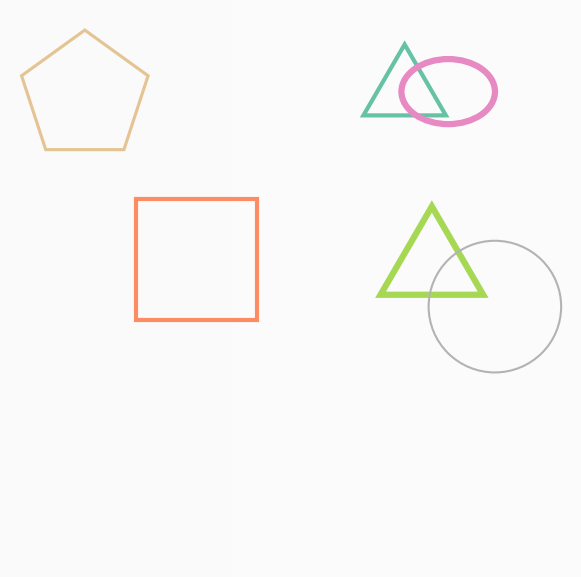[{"shape": "triangle", "thickness": 2, "radius": 0.41, "center": [0.696, 0.84]}, {"shape": "square", "thickness": 2, "radius": 0.52, "center": [0.338, 0.549]}, {"shape": "oval", "thickness": 3, "radius": 0.4, "center": [0.771, 0.841]}, {"shape": "triangle", "thickness": 3, "radius": 0.51, "center": [0.743, 0.54]}, {"shape": "pentagon", "thickness": 1.5, "radius": 0.57, "center": [0.146, 0.833]}, {"shape": "circle", "thickness": 1, "radius": 0.57, "center": [0.851, 0.468]}]